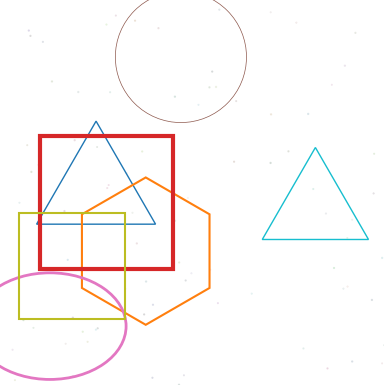[{"shape": "triangle", "thickness": 1, "radius": 0.89, "center": [0.25, 0.507]}, {"shape": "hexagon", "thickness": 1.5, "radius": 0.96, "center": [0.379, 0.348]}, {"shape": "square", "thickness": 3, "radius": 0.87, "center": [0.277, 0.474]}, {"shape": "circle", "thickness": 0.5, "radius": 0.85, "center": [0.47, 0.852]}, {"shape": "oval", "thickness": 2, "radius": 0.99, "center": [0.13, 0.153]}, {"shape": "square", "thickness": 1.5, "radius": 0.69, "center": [0.186, 0.308]}, {"shape": "triangle", "thickness": 1, "radius": 0.8, "center": [0.819, 0.458]}]